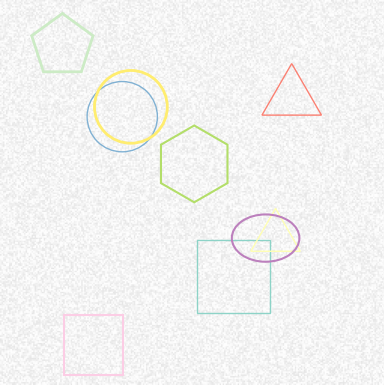[{"shape": "square", "thickness": 1, "radius": 0.47, "center": [0.606, 0.281]}, {"shape": "triangle", "thickness": 1, "radius": 0.37, "center": [0.716, 0.384]}, {"shape": "triangle", "thickness": 1, "radius": 0.45, "center": [0.758, 0.746]}, {"shape": "circle", "thickness": 1, "radius": 0.46, "center": [0.318, 0.697]}, {"shape": "hexagon", "thickness": 1.5, "radius": 0.5, "center": [0.504, 0.574]}, {"shape": "square", "thickness": 1.5, "radius": 0.39, "center": [0.243, 0.105]}, {"shape": "oval", "thickness": 1.5, "radius": 0.44, "center": [0.69, 0.382]}, {"shape": "pentagon", "thickness": 2, "radius": 0.42, "center": [0.162, 0.881]}, {"shape": "circle", "thickness": 2, "radius": 0.47, "center": [0.34, 0.722]}]